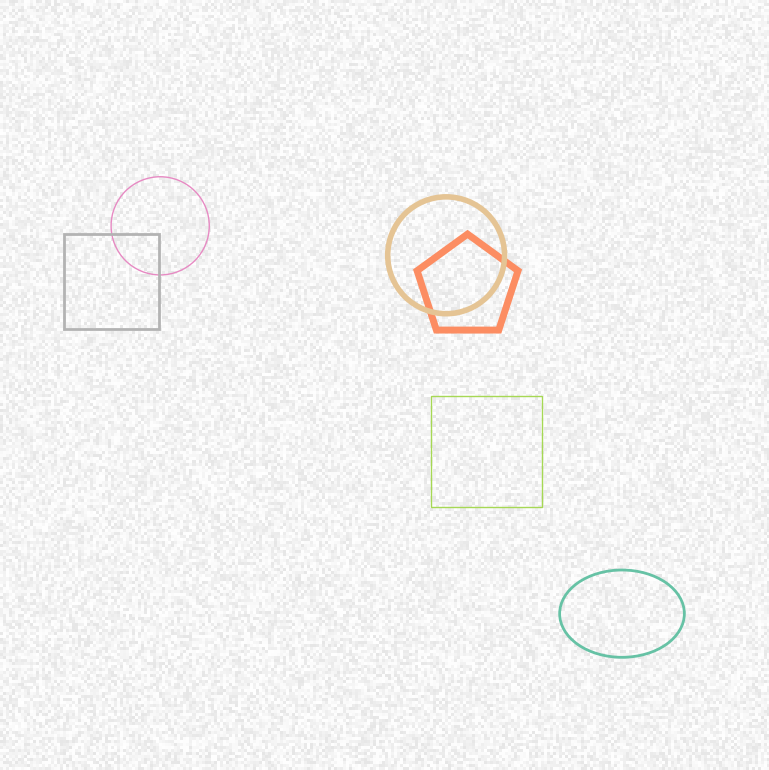[{"shape": "oval", "thickness": 1, "radius": 0.4, "center": [0.808, 0.203]}, {"shape": "pentagon", "thickness": 2.5, "radius": 0.34, "center": [0.607, 0.627]}, {"shape": "circle", "thickness": 0.5, "radius": 0.32, "center": [0.208, 0.707]}, {"shape": "square", "thickness": 0.5, "radius": 0.36, "center": [0.632, 0.414]}, {"shape": "circle", "thickness": 2, "radius": 0.38, "center": [0.579, 0.668]}, {"shape": "square", "thickness": 1, "radius": 0.31, "center": [0.145, 0.634]}]